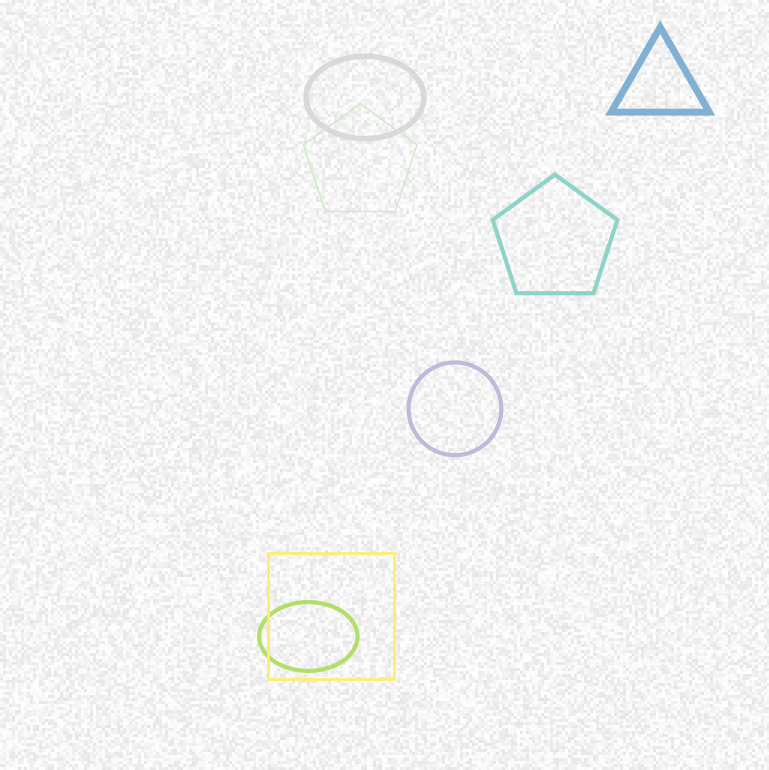[{"shape": "pentagon", "thickness": 1.5, "radius": 0.43, "center": [0.721, 0.688]}, {"shape": "circle", "thickness": 1.5, "radius": 0.3, "center": [0.591, 0.469]}, {"shape": "triangle", "thickness": 2.5, "radius": 0.37, "center": [0.857, 0.891]}, {"shape": "oval", "thickness": 1.5, "radius": 0.32, "center": [0.4, 0.173]}, {"shape": "oval", "thickness": 2, "radius": 0.38, "center": [0.474, 0.873]}, {"shape": "pentagon", "thickness": 0.5, "radius": 0.39, "center": [0.468, 0.788]}, {"shape": "square", "thickness": 1, "radius": 0.41, "center": [0.429, 0.2]}]